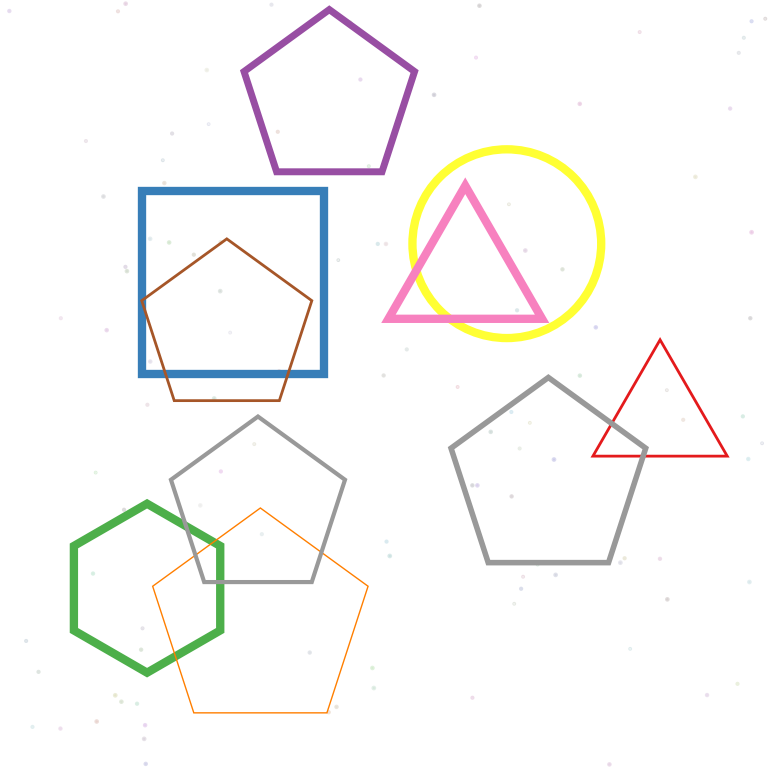[{"shape": "triangle", "thickness": 1, "radius": 0.5, "center": [0.857, 0.458]}, {"shape": "square", "thickness": 3, "radius": 0.59, "center": [0.303, 0.633]}, {"shape": "hexagon", "thickness": 3, "radius": 0.55, "center": [0.191, 0.236]}, {"shape": "pentagon", "thickness": 2.5, "radius": 0.58, "center": [0.428, 0.871]}, {"shape": "pentagon", "thickness": 0.5, "radius": 0.74, "center": [0.338, 0.193]}, {"shape": "circle", "thickness": 3, "radius": 0.61, "center": [0.658, 0.684]}, {"shape": "pentagon", "thickness": 1, "radius": 0.58, "center": [0.295, 0.574]}, {"shape": "triangle", "thickness": 3, "radius": 0.58, "center": [0.604, 0.644]}, {"shape": "pentagon", "thickness": 2, "radius": 0.66, "center": [0.712, 0.377]}, {"shape": "pentagon", "thickness": 1.5, "radius": 0.59, "center": [0.335, 0.34]}]